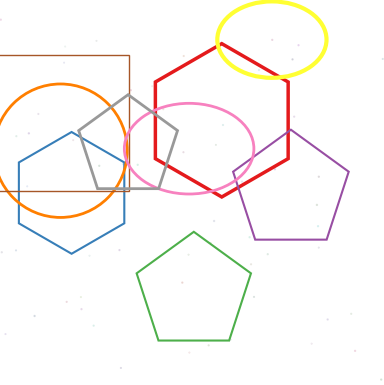[{"shape": "hexagon", "thickness": 2.5, "radius": 1.0, "center": [0.576, 0.687]}, {"shape": "hexagon", "thickness": 1.5, "radius": 0.79, "center": [0.186, 0.499]}, {"shape": "pentagon", "thickness": 1.5, "radius": 0.78, "center": [0.503, 0.242]}, {"shape": "pentagon", "thickness": 1.5, "radius": 0.79, "center": [0.756, 0.505]}, {"shape": "circle", "thickness": 2, "radius": 0.87, "center": [0.157, 0.609]}, {"shape": "oval", "thickness": 3, "radius": 0.71, "center": [0.706, 0.897]}, {"shape": "square", "thickness": 1, "radius": 0.89, "center": [0.157, 0.68]}, {"shape": "oval", "thickness": 2, "radius": 0.84, "center": [0.491, 0.614]}, {"shape": "pentagon", "thickness": 2, "radius": 0.67, "center": [0.333, 0.619]}]